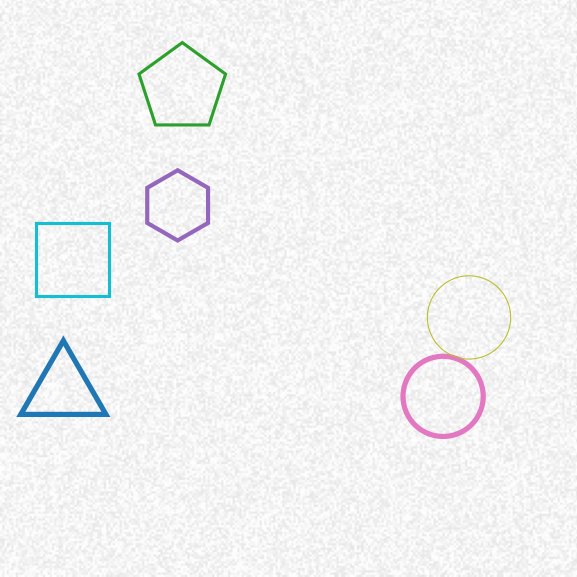[{"shape": "triangle", "thickness": 2.5, "radius": 0.43, "center": [0.11, 0.324]}, {"shape": "pentagon", "thickness": 1.5, "radius": 0.39, "center": [0.316, 0.847]}, {"shape": "hexagon", "thickness": 2, "radius": 0.3, "center": [0.308, 0.643]}, {"shape": "circle", "thickness": 2.5, "radius": 0.35, "center": [0.767, 0.313]}, {"shape": "circle", "thickness": 0.5, "radius": 0.36, "center": [0.812, 0.449]}, {"shape": "square", "thickness": 1.5, "radius": 0.32, "center": [0.126, 0.55]}]